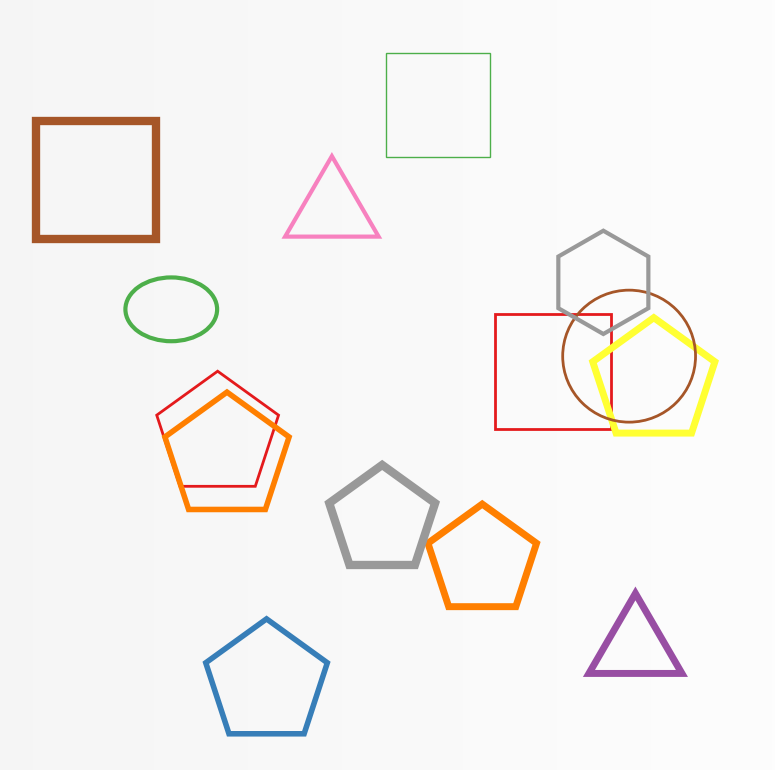[{"shape": "pentagon", "thickness": 1, "radius": 0.41, "center": [0.281, 0.435]}, {"shape": "square", "thickness": 1, "radius": 0.37, "center": [0.714, 0.518]}, {"shape": "pentagon", "thickness": 2, "radius": 0.41, "center": [0.344, 0.114]}, {"shape": "oval", "thickness": 1.5, "radius": 0.3, "center": [0.221, 0.598]}, {"shape": "square", "thickness": 0.5, "radius": 0.34, "center": [0.565, 0.863]}, {"shape": "triangle", "thickness": 2.5, "radius": 0.35, "center": [0.82, 0.16]}, {"shape": "pentagon", "thickness": 2, "radius": 0.42, "center": [0.293, 0.406]}, {"shape": "pentagon", "thickness": 2.5, "radius": 0.37, "center": [0.622, 0.272]}, {"shape": "pentagon", "thickness": 2.5, "radius": 0.41, "center": [0.844, 0.505]}, {"shape": "circle", "thickness": 1, "radius": 0.43, "center": [0.812, 0.537]}, {"shape": "square", "thickness": 3, "radius": 0.38, "center": [0.124, 0.766]}, {"shape": "triangle", "thickness": 1.5, "radius": 0.35, "center": [0.428, 0.728]}, {"shape": "pentagon", "thickness": 3, "radius": 0.36, "center": [0.493, 0.324]}, {"shape": "hexagon", "thickness": 1.5, "radius": 0.34, "center": [0.779, 0.633]}]